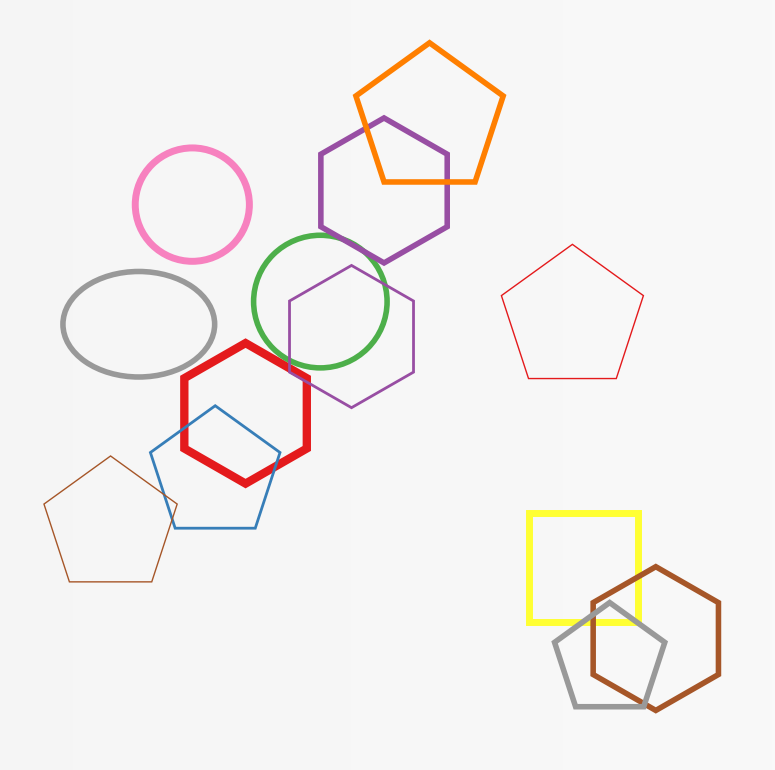[{"shape": "pentagon", "thickness": 0.5, "radius": 0.48, "center": [0.739, 0.586]}, {"shape": "hexagon", "thickness": 3, "radius": 0.46, "center": [0.317, 0.463]}, {"shape": "pentagon", "thickness": 1, "radius": 0.44, "center": [0.278, 0.385]}, {"shape": "circle", "thickness": 2, "radius": 0.43, "center": [0.413, 0.608]}, {"shape": "hexagon", "thickness": 1, "radius": 0.46, "center": [0.454, 0.563]}, {"shape": "hexagon", "thickness": 2, "radius": 0.47, "center": [0.496, 0.753]}, {"shape": "pentagon", "thickness": 2, "radius": 0.5, "center": [0.554, 0.845]}, {"shape": "square", "thickness": 2.5, "radius": 0.35, "center": [0.753, 0.263]}, {"shape": "pentagon", "thickness": 0.5, "radius": 0.45, "center": [0.143, 0.317]}, {"shape": "hexagon", "thickness": 2, "radius": 0.47, "center": [0.846, 0.171]}, {"shape": "circle", "thickness": 2.5, "radius": 0.37, "center": [0.248, 0.734]}, {"shape": "pentagon", "thickness": 2, "radius": 0.37, "center": [0.787, 0.143]}, {"shape": "oval", "thickness": 2, "radius": 0.49, "center": [0.179, 0.579]}]